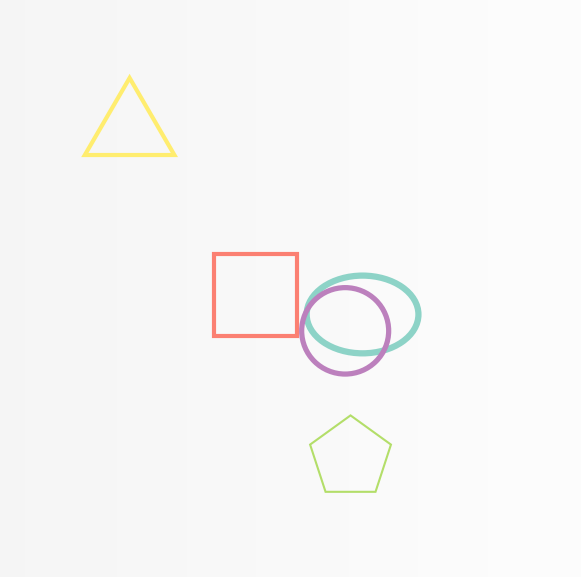[{"shape": "oval", "thickness": 3, "radius": 0.48, "center": [0.624, 0.455]}, {"shape": "square", "thickness": 2, "radius": 0.35, "center": [0.439, 0.488]}, {"shape": "pentagon", "thickness": 1, "radius": 0.37, "center": [0.603, 0.207]}, {"shape": "circle", "thickness": 2.5, "radius": 0.37, "center": [0.594, 0.426]}, {"shape": "triangle", "thickness": 2, "radius": 0.44, "center": [0.223, 0.775]}]